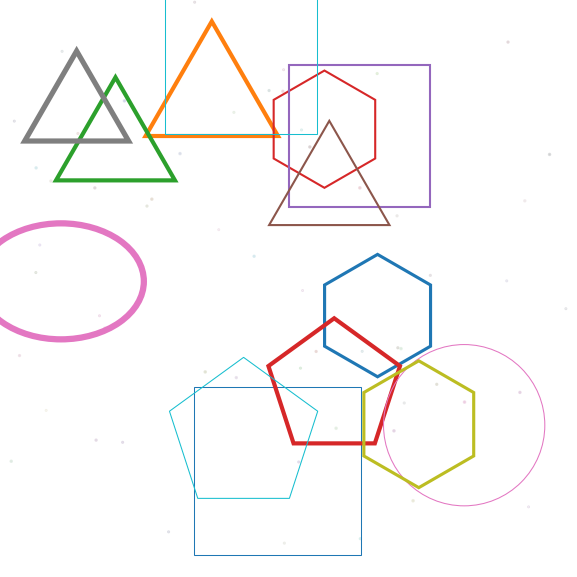[{"shape": "hexagon", "thickness": 1.5, "radius": 0.53, "center": [0.654, 0.453]}, {"shape": "square", "thickness": 0.5, "radius": 0.72, "center": [0.48, 0.184]}, {"shape": "triangle", "thickness": 2, "radius": 0.66, "center": [0.367, 0.83]}, {"shape": "triangle", "thickness": 2, "radius": 0.59, "center": [0.2, 0.746]}, {"shape": "pentagon", "thickness": 2, "radius": 0.6, "center": [0.579, 0.328]}, {"shape": "hexagon", "thickness": 1, "radius": 0.51, "center": [0.562, 0.775]}, {"shape": "square", "thickness": 1, "radius": 0.61, "center": [0.623, 0.764]}, {"shape": "triangle", "thickness": 1, "radius": 0.6, "center": [0.57, 0.67]}, {"shape": "circle", "thickness": 0.5, "radius": 0.7, "center": [0.804, 0.263]}, {"shape": "oval", "thickness": 3, "radius": 0.72, "center": [0.106, 0.512]}, {"shape": "triangle", "thickness": 2.5, "radius": 0.52, "center": [0.133, 0.807]}, {"shape": "hexagon", "thickness": 1.5, "radius": 0.55, "center": [0.725, 0.265]}, {"shape": "pentagon", "thickness": 0.5, "radius": 0.67, "center": [0.422, 0.245]}, {"shape": "square", "thickness": 0.5, "radius": 0.66, "center": [0.418, 0.899]}]